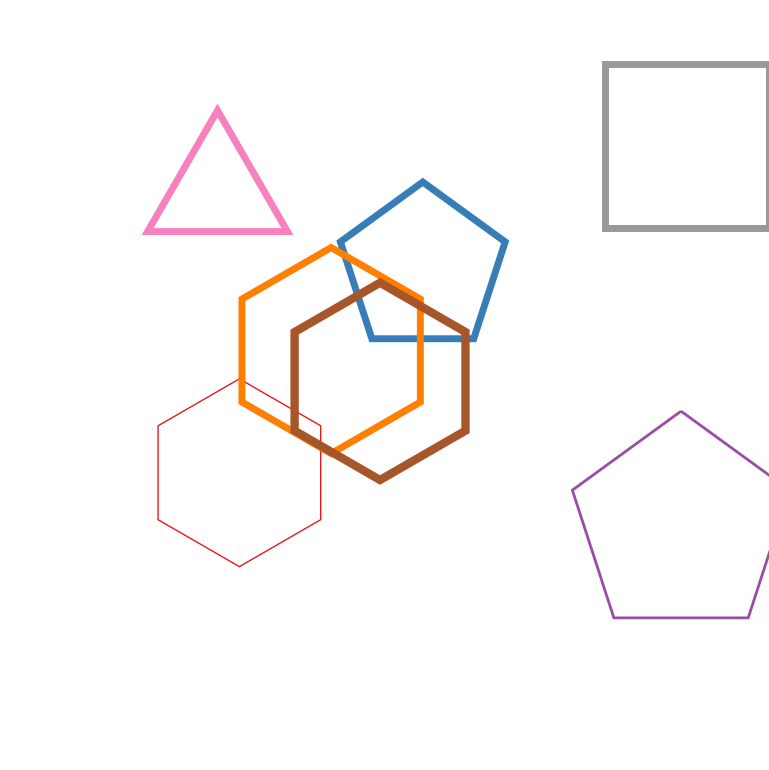[{"shape": "hexagon", "thickness": 0.5, "radius": 0.61, "center": [0.311, 0.386]}, {"shape": "pentagon", "thickness": 2.5, "radius": 0.56, "center": [0.549, 0.651]}, {"shape": "pentagon", "thickness": 1, "radius": 0.74, "center": [0.884, 0.318]}, {"shape": "hexagon", "thickness": 2.5, "radius": 0.67, "center": [0.43, 0.545]}, {"shape": "hexagon", "thickness": 3, "radius": 0.64, "center": [0.494, 0.505]}, {"shape": "triangle", "thickness": 2.5, "radius": 0.52, "center": [0.282, 0.752]}, {"shape": "square", "thickness": 2.5, "radius": 0.53, "center": [0.892, 0.81]}]